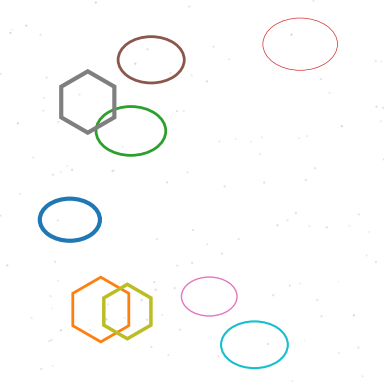[{"shape": "oval", "thickness": 3, "radius": 0.39, "center": [0.181, 0.429]}, {"shape": "hexagon", "thickness": 2, "radius": 0.42, "center": [0.262, 0.196]}, {"shape": "oval", "thickness": 2, "radius": 0.45, "center": [0.34, 0.66]}, {"shape": "oval", "thickness": 0.5, "radius": 0.48, "center": [0.78, 0.885]}, {"shape": "oval", "thickness": 2, "radius": 0.43, "center": [0.393, 0.845]}, {"shape": "oval", "thickness": 1, "radius": 0.36, "center": [0.543, 0.23]}, {"shape": "hexagon", "thickness": 3, "radius": 0.4, "center": [0.228, 0.735]}, {"shape": "hexagon", "thickness": 2.5, "radius": 0.35, "center": [0.331, 0.191]}, {"shape": "oval", "thickness": 1.5, "radius": 0.43, "center": [0.661, 0.104]}]